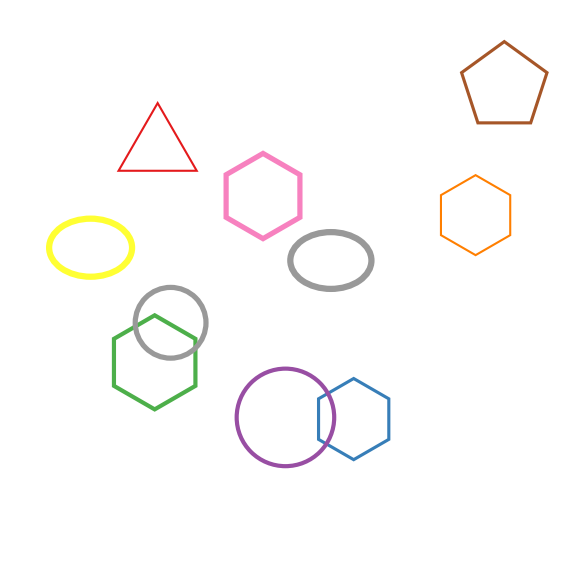[{"shape": "triangle", "thickness": 1, "radius": 0.39, "center": [0.273, 0.743]}, {"shape": "hexagon", "thickness": 1.5, "radius": 0.35, "center": [0.612, 0.273]}, {"shape": "hexagon", "thickness": 2, "radius": 0.41, "center": [0.268, 0.372]}, {"shape": "circle", "thickness": 2, "radius": 0.42, "center": [0.494, 0.276]}, {"shape": "hexagon", "thickness": 1, "radius": 0.35, "center": [0.824, 0.627]}, {"shape": "oval", "thickness": 3, "radius": 0.36, "center": [0.157, 0.57]}, {"shape": "pentagon", "thickness": 1.5, "radius": 0.39, "center": [0.873, 0.849]}, {"shape": "hexagon", "thickness": 2.5, "radius": 0.37, "center": [0.455, 0.66]}, {"shape": "circle", "thickness": 2.5, "radius": 0.31, "center": [0.295, 0.44]}, {"shape": "oval", "thickness": 3, "radius": 0.35, "center": [0.573, 0.548]}]